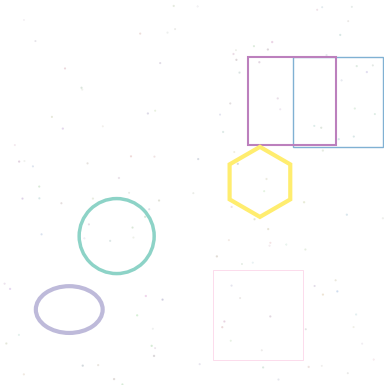[{"shape": "circle", "thickness": 2.5, "radius": 0.49, "center": [0.303, 0.387]}, {"shape": "oval", "thickness": 3, "radius": 0.43, "center": [0.18, 0.196]}, {"shape": "square", "thickness": 1, "radius": 0.59, "center": [0.878, 0.734]}, {"shape": "square", "thickness": 0.5, "radius": 0.58, "center": [0.671, 0.181]}, {"shape": "square", "thickness": 1.5, "radius": 0.57, "center": [0.759, 0.738]}, {"shape": "hexagon", "thickness": 3, "radius": 0.45, "center": [0.675, 0.528]}]